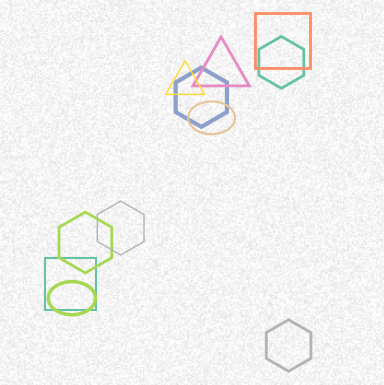[{"shape": "hexagon", "thickness": 2, "radius": 0.34, "center": [0.731, 0.838]}, {"shape": "square", "thickness": 1.5, "radius": 0.34, "center": [0.183, 0.262]}, {"shape": "square", "thickness": 2, "radius": 0.36, "center": [0.735, 0.895]}, {"shape": "hexagon", "thickness": 3, "radius": 0.38, "center": [0.523, 0.747]}, {"shape": "triangle", "thickness": 2, "radius": 0.42, "center": [0.574, 0.819]}, {"shape": "hexagon", "thickness": 2, "radius": 0.4, "center": [0.222, 0.37]}, {"shape": "oval", "thickness": 2.5, "radius": 0.31, "center": [0.187, 0.225]}, {"shape": "triangle", "thickness": 1, "radius": 0.29, "center": [0.481, 0.784]}, {"shape": "oval", "thickness": 1.5, "radius": 0.3, "center": [0.55, 0.694]}, {"shape": "hexagon", "thickness": 1, "radius": 0.35, "center": [0.313, 0.408]}, {"shape": "hexagon", "thickness": 2, "radius": 0.33, "center": [0.75, 0.103]}]